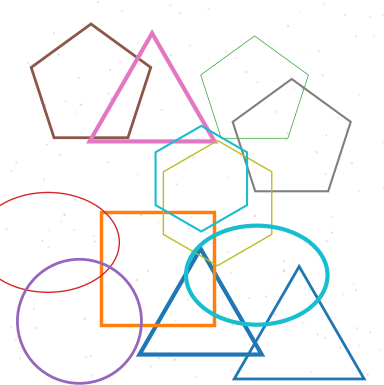[{"shape": "triangle", "thickness": 2, "radius": 0.97, "center": [0.777, 0.113]}, {"shape": "triangle", "thickness": 3, "radius": 0.92, "center": [0.521, 0.171]}, {"shape": "square", "thickness": 2.5, "radius": 0.74, "center": [0.409, 0.302]}, {"shape": "pentagon", "thickness": 0.5, "radius": 0.74, "center": [0.661, 0.76]}, {"shape": "oval", "thickness": 1, "radius": 0.93, "center": [0.125, 0.37]}, {"shape": "circle", "thickness": 2, "radius": 0.81, "center": [0.206, 0.165]}, {"shape": "pentagon", "thickness": 2, "radius": 0.82, "center": [0.236, 0.774]}, {"shape": "triangle", "thickness": 3, "radius": 0.94, "center": [0.395, 0.726]}, {"shape": "pentagon", "thickness": 1.5, "radius": 0.81, "center": [0.758, 0.634]}, {"shape": "hexagon", "thickness": 1, "radius": 0.81, "center": [0.565, 0.472]}, {"shape": "oval", "thickness": 3, "radius": 0.92, "center": [0.667, 0.285]}, {"shape": "hexagon", "thickness": 1.5, "radius": 0.69, "center": [0.523, 0.536]}]